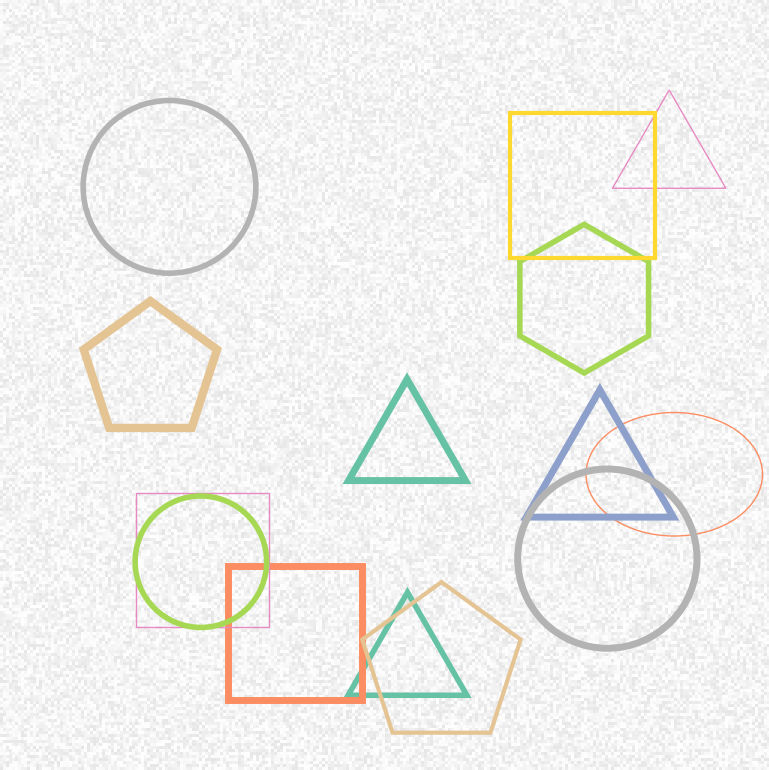[{"shape": "triangle", "thickness": 2.5, "radius": 0.44, "center": [0.529, 0.42]}, {"shape": "triangle", "thickness": 2, "radius": 0.45, "center": [0.529, 0.142]}, {"shape": "oval", "thickness": 0.5, "radius": 0.57, "center": [0.876, 0.384]}, {"shape": "square", "thickness": 2.5, "radius": 0.44, "center": [0.383, 0.178]}, {"shape": "triangle", "thickness": 2.5, "radius": 0.55, "center": [0.779, 0.384]}, {"shape": "triangle", "thickness": 0.5, "radius": 0.43, "center": [0.869, 0.798]}, {"shape": "square", "thickness": 0.5, "radius": 0.43, "center": [0.263, 0.273]}, {"shape": "hexagon", "thickness": 2, "radius": 0.48, "center": [0.759, 0.612]}, {"shape": "circle", "thickness": 2, "radius": 0.43, "center": [0.261, 0.271]}, {"shape": "square", "thickness": 1.5, "radius": 0.47, "center": [0.756, 0.759]}, {"shape": "pentagon", "thickness": 3, "radius": 0.46, "center": [0.195, 0.518]}, {"shape": "pentagon", "thickness": 1.5, "radius": 0.54, "center": [0.573, 0.136]}, {"shape": "circle", "thickness": 2.5, "radius": 0.58, "center": [0.789, 0.274]}, {"shape": "circle", "thickness": 2, "radius": 0.56, "center": [0.22, 0.757]}]